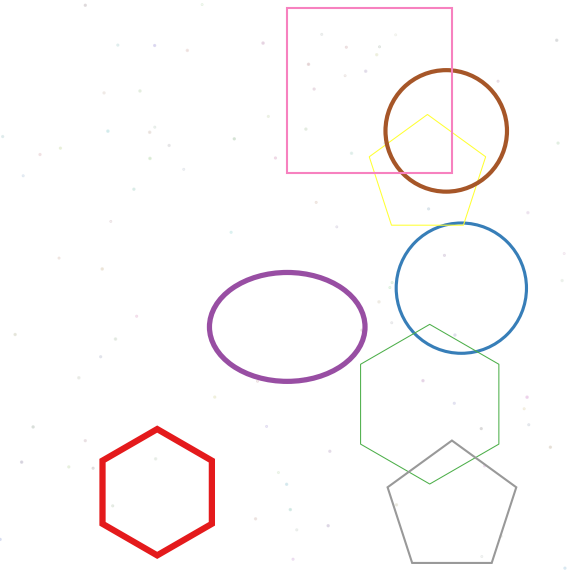[{"shape": "hexagon", "thickness": 3, "radius": 0.55, "center": [0.272, 0.147]}, {"shape": "circle", "thickness": 1.5, "radius": 0.56, "center": [0.799, 0.5]}, {"shape": "hexagon", "thickness": 0.5, "radius": 0.69, "center": [0.744, 0.299]}, {"shape": "oval", "thickness": 2.5, "radius": 0.67, "center": [0.497, 0.433]}, {"shape": "pentagon", "thickness": 0.5, "radius": 0.53, "center": [0.74, 0.695]}, {"shape": "circle", "thickness": 2, "radius": 0.53, "center": [0.773, 0.772]}, {"shape": "square", "thickness": 1, "radius": 0.71, "center": [0.64, 0.842]}, {"shape": "pentagon", "thickness": 1, "radius": 0.59, "center": [0.783, 0.119]}]